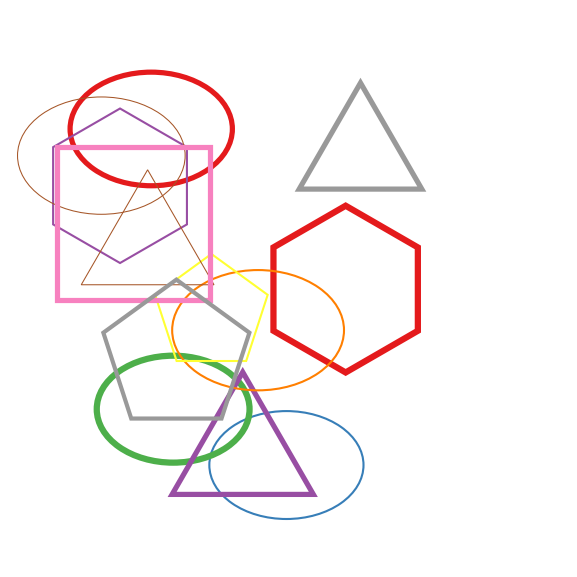[{"shape": "hexagon", "thickness": 3, "radius": 0.72, "center": [0.599, 0.499]}, {"shape": "oval", "thickness": 2.5, "radius": 0.7, "center": [0.262, 0.776]}, {"shape": "oval", "thickness": 1, "radius": 0.67, "center": [0.496, 0.194]}, {"shape": "oval", "thickness": 3, "radius": 0.66, "center": [0.3, 0.291]}, {"shape": "triangle", "thickness": 2.5, "radius": 0.71, "center": [0.42, 0.214]}, {"shape": "hexagon", "thickness": 1, "radius": 0.67, "center": [0.208, 0.677]}, {"shape": "oval", "thickness": 1, "radius": 0.74, "center": [0.447, 0.427]}, {"shape": "pentagon", "thickness": 1, "radius": 0.51, "center": [0.366, 0.457]}, {"shape": "triangle", "thickness": 0.5, "radius": 0.66, "center": [0.256, 0.572]}, {"shape": "oval", "thickness": 0.5, "radius": 0.73, "center": [0.175, 0.73]}, {"shape": "square", "thickness": 2.5, "radius": 0.66, "center": [0.231, 0.612]}, {"shape": "triangle", "thickness": 2.5, "radius": 0.61, "center": [0.624, 0.733]}, {"shape": "pentagon", "thickness": 2, "radius": 0.66, "center": [0.305, 0.382]}]